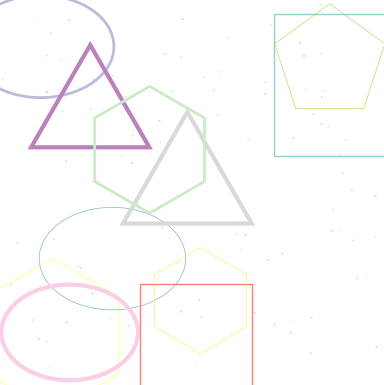[{"shape": "square", "thickness": 1, "radius": 0.92, "center": [0.896, 0.779]}, {"shape": "hexagon", "thickness": 1, "radius": 1.0, "center": [0.136, 0.13]}, {"shape": "oval", "thickness": 2, "radius": 0.95, "center": [0.106, 0.879]}, {"shape": "square", "thickness": 1, "radius": 0.73, "center": [0.508, 0.115]}, {"shape": "oval", "thickness": 0.5, "radius": 0.95, "center": [0.292, 0.328]}, {"shape": "pentagon", "thickness": 0.5, "radius": 0.75, "center": [0.856, 0.84]}, {"shape": "oval", "thickness": 3, "radius": 0.89, "center": [0.181, 0.137]}, {"shape": "triangle", "thickness": 3, "radius": 0.97, "center": [0.487, 0.516]}, {"shape": "triangle", "thickness": 3, "radius": 0.89, "center": [0.234, 0.706]}, {"shape": "hexagon", "thickness": 2, "radius": 0.82, "center": [0.389, 0.611]}, {"shape": "hexagon", "thickness": 0.5, "radius": 0.69, "center": [0.521, 0.219]}]